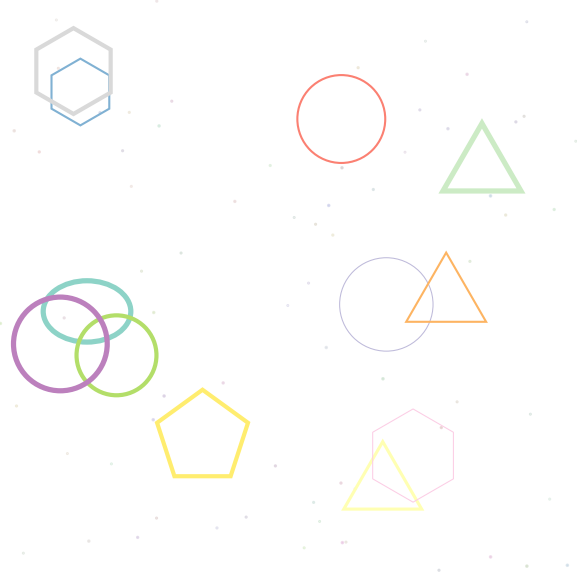[{"shape": "oval", "thickness": 2.5, "radius": 0.38, "center": [0.151, 0.46]}, {"shape": "triangle", "thickness": 1.5, "radius": 0.39, "center": [0.663, 0.157]}, {"shape": "circle", "thickness": 0.5, "radius": 0.4, "center": [0.669, 0.472]}, {"shape": "circle", "thickness": 1, "radius": 0.38, "center": [0.591, 0.793]}, {"shape": "hexagon", "thickness": 1, "radius": 0.29, "center": [0.139, 0.84]}, {"shape": "triangle", "thickness": 1, "radius": 0.4, "center": [0.773, 0.482]}, {"shape": "circle", "thickness": 2, "radius": 0.35, "center": [0.202, 0.384]}, {"shape": "hexagon", "thickness": 0.5, "radius": 0.4, "center": [0.715, 0.21]}, {"shape": "hexagon", "thickness": 2, "radius": 0.37, "center": [0.127, 0.876]}, {"shape": "circle", "thickness": 2.5, "radius": 0.41, "center": [0.105, 0.404]}, {"shape": "triangle", "thickness": 2.5, "radius": 0.39, "center": [0.835, 0.707]}, {"shape": "pentagon", "thickness": 2, "radius": 0.41, "center": [0.351, 0.241]}]